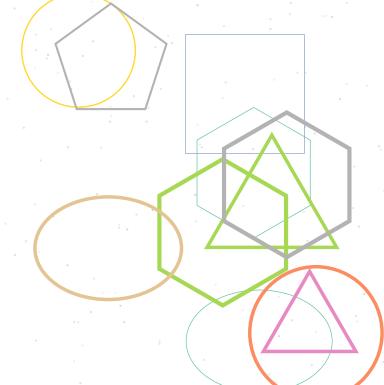[{"shape": "oval", "thickness": 0.5, "radius": 0.95, "center": [0.673, 0.114]}, {"shape": "hexagon", "thickness": 0.5, "radius": 0.85, "center": [0.659, 0.551]}, {"shape": "circle", "thickness": 2.5, "radius": 0.86, "center": [0.821, 0.135]}, {"shape": "square", "thickness": 0.5, "radius": 0.77, "center": [0.634, 0.757]}, {"shape": "triangle", "thickness": 2.5, "radius": 0.69, "center": [0.804, 0.156]}, {"shape": "triangle", "thickness": 2.5, "radius": 0.97, "center": [0.706, 0.455]}, {"shape": "hexagon", "thickness": 3, "radius": 0.95, "center": [0.579, 0.397]}, {"shape": "circle", "thickness": 1, "radius": 0.74, "center": [0.204, 0.869]}, {"shape": "oval", "thickness": 2.5, "radius": 0.95, "center": [0.281, 0.355]}, {"shape": "hexagon", "thickness": 3, "radius": 0.94, "center": [0.745, 0.52]}, {"shape": "pentagon", "thickness": 1.5, "radius": 0.76, "center": [0.288, 0.839]}]